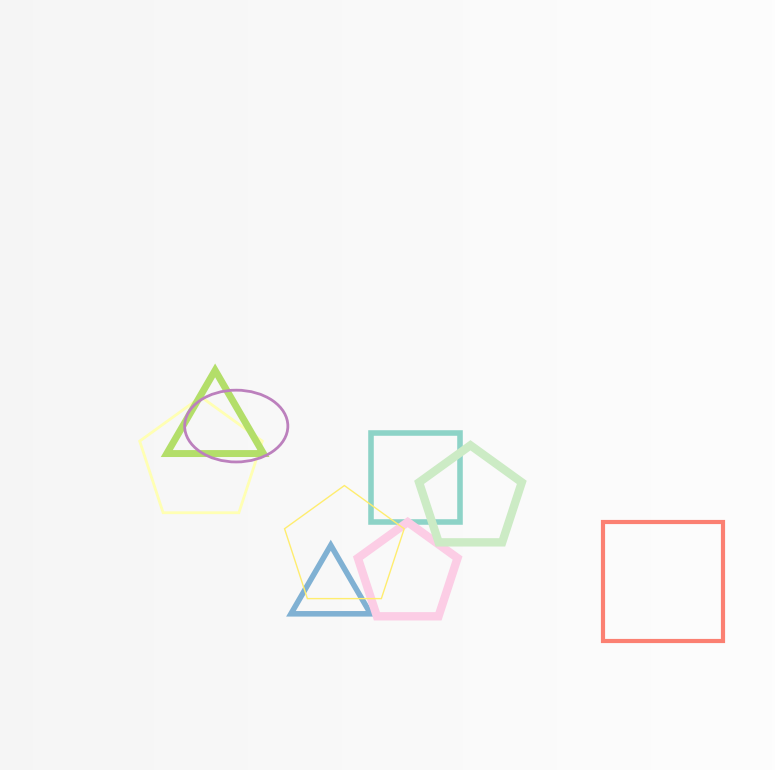[{"shape": "square", "thickness": 2, "radius": 0.29, "center": [0.536, 0.38]}, {"shape": "pentagon", "thickness": 1, "radius": 0.42, "center": [0.259, 0.401]}, {"shape": "square", "thickness": 1.5, "radius": 0.39, "center": [0.855, 0.245]}, {"shape": "triangle", "thickness": 2, "radius": 0.3, "center": [0.427, 0.233]}, {"shape": "triangle", "thickness": 2.5, "radius": 0.36, "center": [0.278, 0.447]}, {"shape": "pentagon", "thickness": 3, "radius": 0.34, "center": [0.526, 0.254]}, {"shape": "oval", "thickness": 1, "radius": 0.33, "center": [0.305, 0.447]}, {"shape": "pentagon", "thickness": 3, "radius": 0.35, "center": [0.607, 0.352]}, {"shape": "pentagon", "thickness": 0.5, "radius": 0.41, "center": [0.444, 0.288]}]